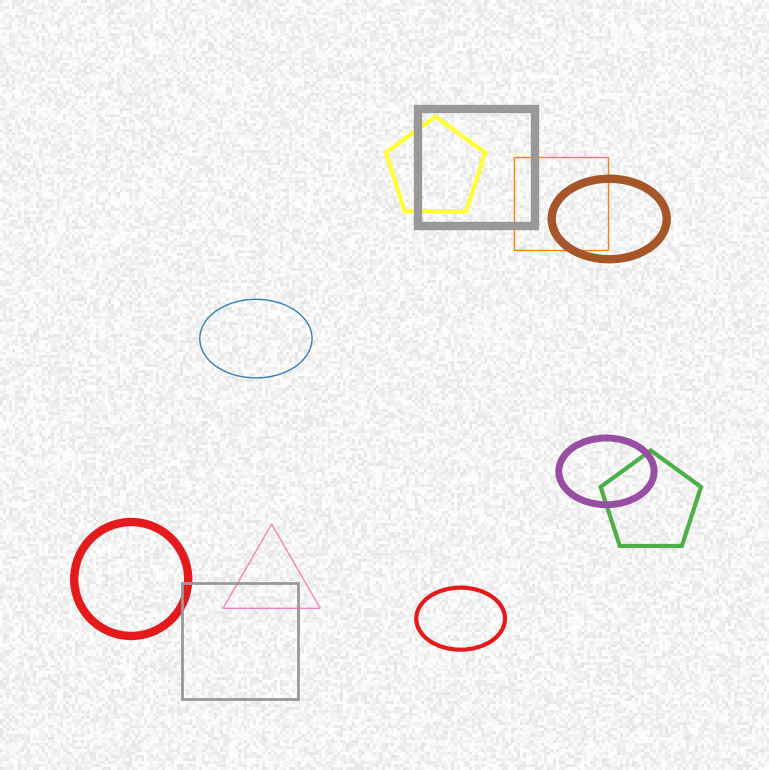[{"shape": "circle", "thickness": 3, "radius": 0.37, "center": [0.17, 0.248]}, {"shape": "oval", "thickness": 1.5, "radius": 0.29, "center": [0.598, 0.197]}, {"shape": "oval", "thickness": 0.5, "radius": 0.36, "center": [0.332, 0.56]}, {"shape": "pentagon", "thickness": 1.5, "radius": 0.34, "center": [0.845, 0.346]}, {"shape": "oval", "thickness": 2.5, "radius": 0.31, "center": [0.788, 0.388]}, {"shape": "square", "thickness": 0.5, "radius": 0.3, "center": [0.728, 0.736]}, {"shape": "pentagon", "thickness": 1.5, "radius": 0.34, "center": [0.566, 0.781]}, {"shape": "oval", "thickness": 3, "radius": 0.37, "center": [0.791, 0.716]}, {"shape": "triangle", "thickness": 0.5, "radius": 0.36, "center": [0.353, 0.246]}, {"shape": "square", "thickness": 3, "radius": 0.38, "center": [0.618, 0.783]}, {"shape": "square", "thickness": 1, "radius": 0.38, "center": [0.312, 0.168]}]